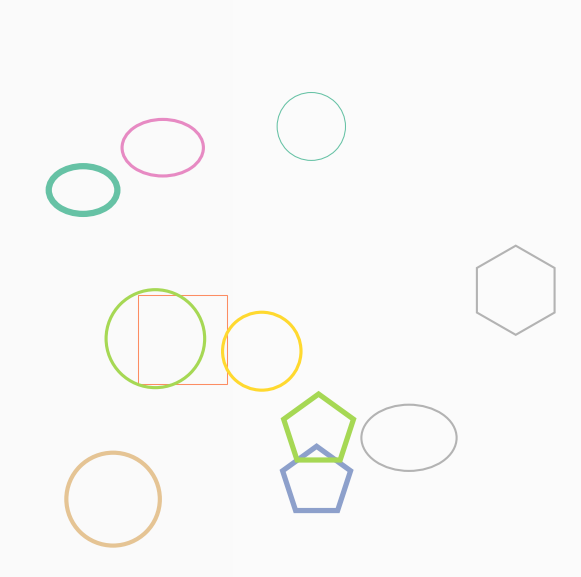[{"shape": "oval", "thickness": 3, "radius": 0.3, "center": [0.143, 0.67]}, {"shape": "circle", "thickness": 0.5, "radius": 0.29, "center": [0.536, 0.78]}, {"shape": "square", "thickness": 0.5, "radius": 0.38, "center": [0.314, 0.411]}, {"shape": "pentagon", "thickness": 2.5, "radius": 0.31, "center": [0.545, 0.165]}, {"shape": "oval", "thickness": 1.5, "radius": 0.35, "center": [0.28, 0.743]}, {"shape": "pentagon", "thickness": 2.5, "radius": 0.32, "center": [0.548, 0.254]}, {"shape": "circle", "thickness": 1.5, "radius": 0.42, "center": [0.267, 0.413]}, {"shape": "circle", "thickness": 1.5, "radius": 0.34, "center": [0.45, 0.391]}, {"shape": "circle", "thickness": 2, "radius": 0.4, "center": [0.195, 0.135]}, {"shape": "hexagon", "thickness": 1, "radius": 0.39, "center": [0.887, 0.497]}, {"shape": "oval", "thickness": 1, "radius": 0.41, "center": [0.704, 0.241]}]